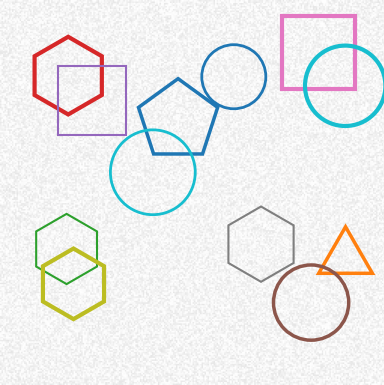[{"shape": "circle", "thickness": 2, "radius": 0.42, "center": [0.607, 0.801]}, {"shape": "pentagon", "thickness": 2.5, "radius": 0.54, "center": [0.463, 0.688]}, {"shape": "triangle", "thickness": 2.5, "radius": 0.4, "center": [0.898, 0.33]}, {"shape": "hexagon", "thickness": 1.5, "radius": 0.46, "center": [0.173, 0.353]}, {"shape": "hexagon", "thickness": 3, "radius": 0.5, "center": [0.177, 0.804]}, {"shape": "square", "thickness": 1.5, "radius": 0.44, "center": [0.239, 0.739]}, {"shape": "circle", "thickness": 2.5, "radius": 0.49, "center": [0.808, 0.214]}, {"shape": "square", "thickness": 3, "radius": 0.48, "center": [0.827, 0.864]}, {"shape": "hexagon", "thickness": 1.5, "radius": 0.49, "center": [0.678, 0.366]}, {"shape": "hexagon", "thickness": 3, "radius": 0.46, "center": [0.191, 0.263]}, {"shape": "circle", "thickness": 3, "radius": 0.52, "center": [0.897, 0.777]}, {"shape": "circle", "thickness": 2, "radius": 0.55, "center": [0.397, 0.553]}]